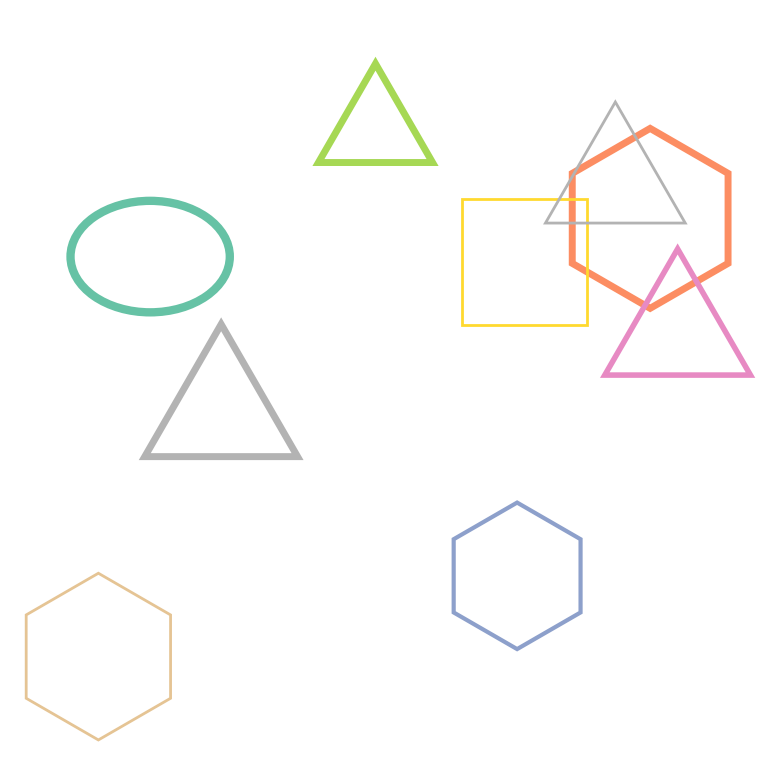[{"shape": "oval", "thickness": 3, "radius": 0.52, "center": [0.195, 0.667]}, {"shape": "hexagon", "thickness": 2.5, "radius": 0.58, "center": [0.844, 0.716]}, {"shape": "hexagon", "thickness": 1.5, "radius": 0.48, "center": [0.672, 0.252]}, {"shape": "triangle", "thickness": 2, "radius": 0.55, "center": [0.88, 0.567]}, {"shape": "triangle", "thickness": 2.5, "radius": 0.43, "center": [0.488, 0.832]}, {"shape": "square", "thickness": 1, "radius": 0.41, "center": [0.681, 0.66]}, {"shape": "hexagon", "thickness": 1, "radius": 0.54, "center": [0.128, 0.147]}, {"shape": "triangle", "thickness": 2.5, "radius": 0.57, "center": [0.287, 0.464]}, {"shape": "triangle", "thickness": 1, "radius": 0.52, "center": [0.799, 0.763]}]